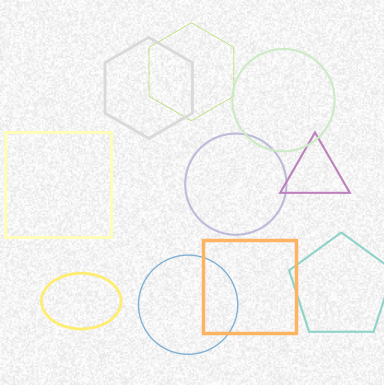[{"shape": "pentagon", "thickness": 1.5, "radius": 0.71, "center": [0.887, 0.254]}, {"shape": "square", "thickness": 2, "radius": 0.69, "center": [0.15, 0.521]}, {"shape": "circle", "thickness": 1.5, "radius": 0.66, "center": [0.613, 0.522]}, {"shape": "circle", "thickness": 1, "radius": 0.64, "center": [0.489, 0.209]}, {"shape": "square", "thickness": 2.5, "radius": 0.6, "center": [0.647, 0.255]}, {"shape": "hexagon", "thickness": 0.5, "radius": 0.64, "center": [0.497, 0.814]}, {"shape": "hexagon", "thickness": 2, "radius": 0.66, "center": [0.386, 0.772]}, {"shape": "triangle", "thickness": 1.5, "radius": 0.52, "center": [0.818, 0.551]}, {"shape": "circle", "thickness": 1.5, "radius": 0.66, "center": [0.736, 0.74]}, {"shape": "oval", "thickness": 2, "radius": 0.52, "center": [0.211, 0.218]}]